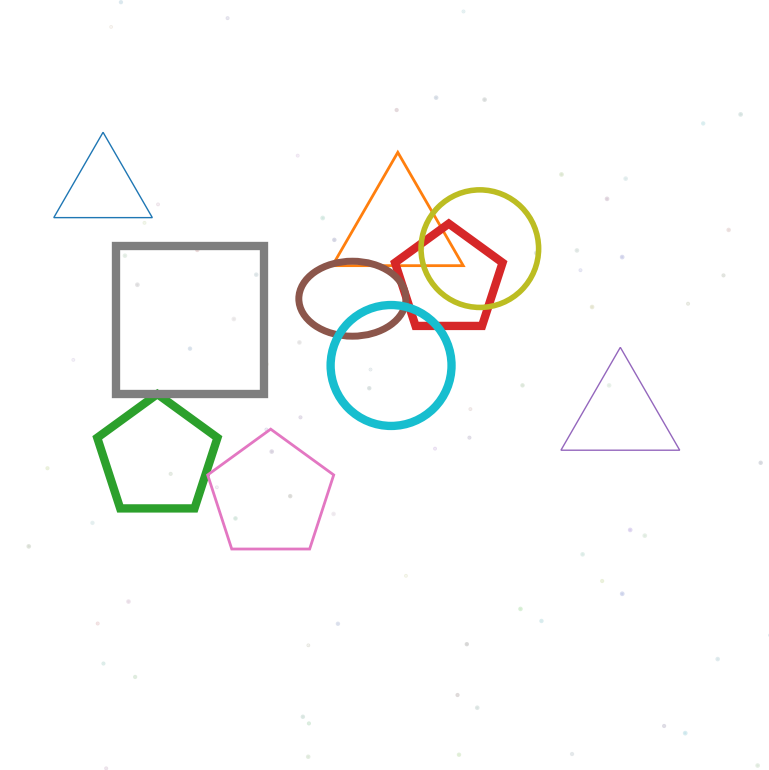[{"shape": "triangle", "thickness": 0.5, "radius": 0.37, "center": [0.134, 0.754]}, {"shape": "triangle", "thickness": 1, "radius": 0.49, "center": [0.517, 0.704]}, {"shape": "pentagon", "thickness": 3, "radius": 0.41, "center": [0.204, 0.406]}, {"shape": "pentagon", "thickness": 3, "radius": 0.37, "center": [0.583, 0.636]}, {"shape": "triangle", "thickness": 0.5, "radius": 0.45, "center": [0.806, 0.46]}, {"shape": "oval", "thickness": 2.5, "radius": 0.35, "center": [0.458, 0.612]}, {"shape": "pentagon", "thickness": 1, "radius": 0.43, "center": [0.352, 0.357]}, {"shape": "square", "thickness": 3, "radius": 0.48, "center": [0.247, 0.585]}, {"shape": "circle", "thickness": 2, "radius": 0.38, "center": [0.623, 0.677]}, {"shape": "circle", "thickness": 3, "radius": 0.39, "center": [0.508, 0.525]}]